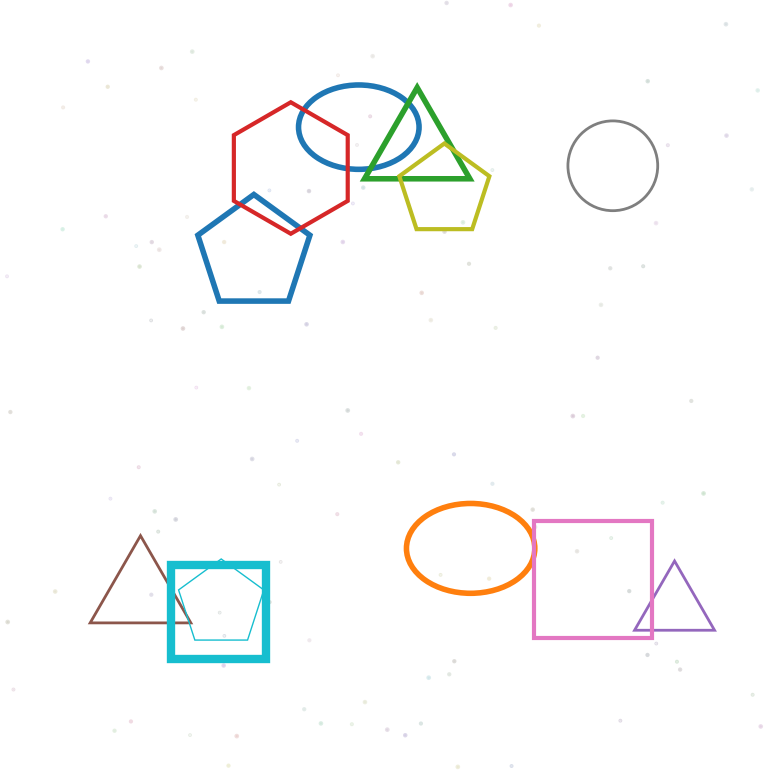[{"shape": "pentagon", "thickness": 2, "radius": 0.38, "center": [0.33, 0.671]}, {"shape": "oval", "thickness": 2, "radius": 0.39, "center": [0.466, 0.835]}, {"shape": "oval", "thickness": 2, "radius": 0.42, "center": [0.611, 0.288]}, {"shape": "triangle", "thickness": 2, "radius": 0.39, "center": [0.542, 0.807]}, {"shape": "hexagon", "thickness": 1.5, "radius": 0.43, "center": [0.378, 0.782]}, {"shape": "triangle", "thickness": 1, "radius": 0.3, "center": [0.876, 0.211]}, {"shape": "triangle", "thickness": 1, "radius": 0.38, "center": [0.182, 0.229]}, {"shape": "square", "thickness": 1.5, "radius": 0.38, "center": [0.77, 0.248]}, {"shape": "circle", "thickness": 1, "radius": 0.29, "center": [0.796, 0.785]}, {"shape": "pentagon", "thickness": 1.5, "radius": 0.31, "center": [0.577, 0.752]}, {"shape": "pentagon", "thickness": 0.5, "radius": 0.29, "center": [0.287, 0.216]}, {"shape": "square", "thickness": 3, "radius": 0.31, "center": [0.284, 0.205]}]